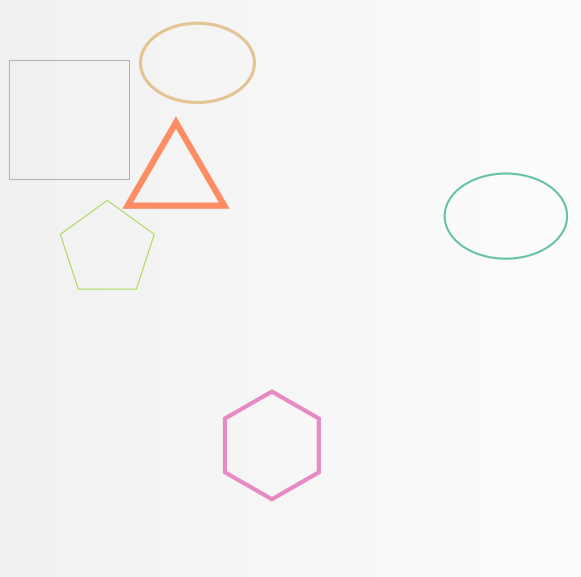[{"shape": "oval", "thickness": 1, "radius": 0.53, "center": [0.87, 0.625]}, {"shape": "triangle", "thickness": 3, "radius": 0.48, "center": [0.303, 0.691]}, {"shape": "hexagon", "thickness": 2, "radius": 0.47, "center": [0.468, 0.228]}, {"shape": "pentagon", "thickness": 0.5, "radius": 0.42, "center": [0.185, 0.567]}, {"shape": "oval", "thickness": 1.5, "radius": 0.49, "center": [0.34, 0.89]}, {"shape": "square", "thickness": 0.5, "radius": 0.51, "center": [0.118, 0.792]}]